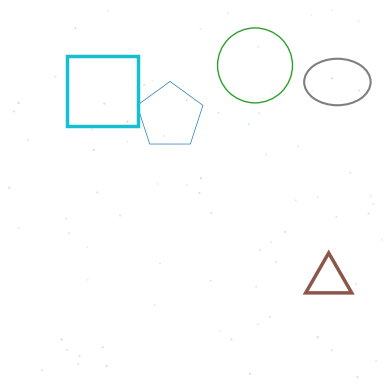[{"shape": "pentagon", "thickness": 0.5, "radius": 0.45, "center": [0.442, 0.699]}, {"shape": "circle", "thickness": 1, "radius": 0.49, "center": [0.662, 0.83]}, {"shape": "triangle", "thickness": 2.5, "radius": 0.35, "center": [0.854, 0.274]}, {"shape": "oval", "thickness": 1.5, "radius": 0.43, "center": [0.876, 0.787]}, {"shape": "square", "thickness": 2.5, "radius": 0.46, "center": [0.267, 0.764]}]